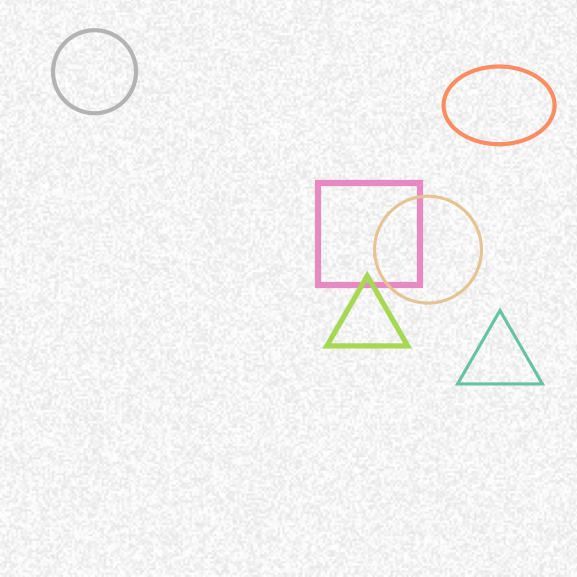[{"shape": "triangle", "thickness": 1.5, "radius": 0.42, "center": [0.866, 0.377]}, {"shape": "oval", "thickness": 2, "radius": 0.48, "center": [0.864, 0.817]}, {"shape": "square", "thickness": 3, "radius": 0.44, "center": [0.639, 0.594]}, {"shape": "triangle", "thickness": 2.5, "radius": 0.4, "center": [0.636, 0.441]}, {"shape": "circle", "thickness": 1.5, "radius": 0.46, "center": [0.741, 0.567]}, {"shape": "circle", "thickness": 2, "radius": 0.36, "center": [0.164, 0.875]}]